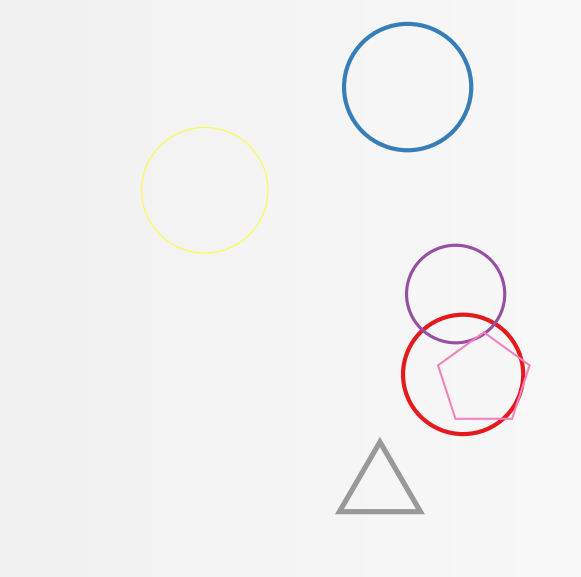[{"shape": "circle", "thickness": 2, "radius": 0.52, "center": [0.797, 0.351]}, {"shape": "circle", "thickness": 2, "radius": 0.55, "center": [0.701, 0.848]}, {"shape": "circle", "thickness": 1.5, "radius": 0.42, "center": [0.784, 0.49]}, {"shape": "circle", "thickness": 0.5, "radius": 0.54, "center": [0.352, 0.67]}, {"shape": "pentagon", "thickness": 1, "radius": 0.41, "center": [0.832, 0.341]}, {"shape": "triangle", "thickness": 2.5, "radius": 0.4, "center": [0.654, 0.153]}]